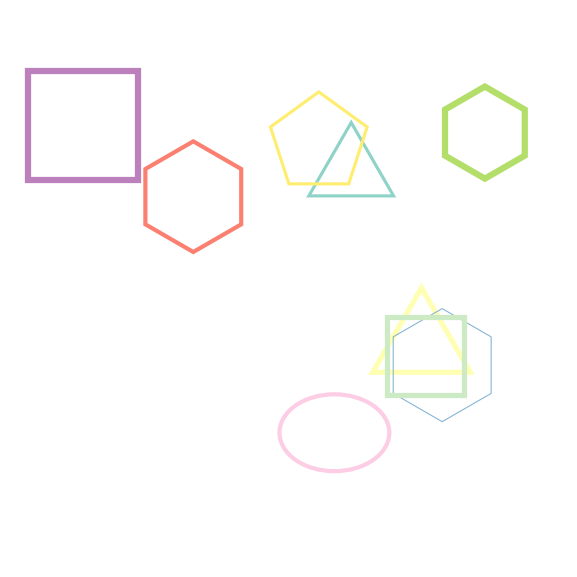[{"shape": "triangle", "thickness": 1.5, "radius": 0.42, "center": [0.608, 0.702]}, {"shape": "triangle", "thickness": 2.5, "radius": 0.49, "center": [0.73, 0.403]}, {"shape": "hexagon", "thickness": 2, "radius": 0.48, "center": [0.335, 0.659]}, {"shape": "hexagon", "thickness": 0.5, "radius": 0.49, "center": [0.766, 0.367]}, {"shape": "hexagon", "thickness": 3, "radius": 0.4, "center": [0.84, 0.77]}, {"shape": "oval", "thickness": 2, "radius": 0.48, "center": [0.579, 0.25]}, {"shape": "square", "thickness": 3, "radius": 0.47, "center": [0.144, 0.781]}, {"shape": "square", "thickness": 2.5, "radius": 0.34, "center": [0.737, 0.382]}, {"shape": "pentagon", "thickness": 1.5, "radius": 0.44, "center": [0.552, 0.752]}]